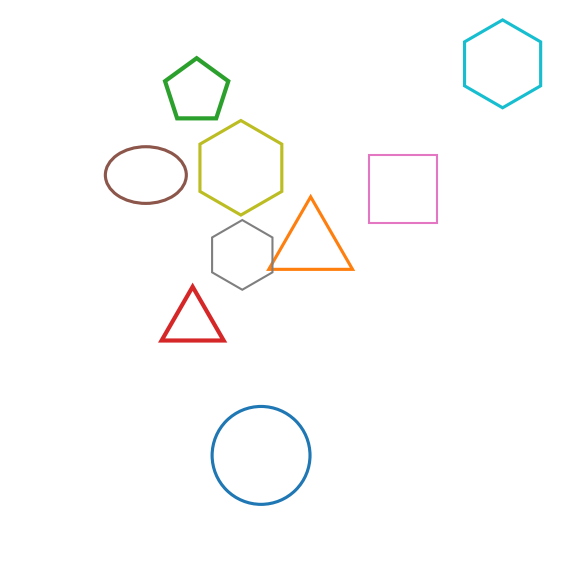[{"shape": "circle", "thickness": 1.5, "radius": 0.42, "center": [0.452, 0.211]}, {"shape": "triangle", "thickness": 1.5, "radius": 0.42, "center": [0.538, 0.575]}, {"shape": "pentagon", "thickness": 2, "radius": 0.29, "center": [0.341, 0.841]}, {"shape": "triangle", "thickness": 2, "radius": 0.31, "center": [0.334, 0.441]}, {"shape": "oval", "thickness": 1.5, "radius": 0.35, "center": [0.253, 0.696]}, {"shape": "square", "thickness": 1, "radius": 0.29, "center": [0.698, 0.672]}, {"shape": "hexagon", "thickness": 1, "radius": 0.3, "center": [0.42, 0.558]}, {"shape": "hexagon", "thickness": 1.5, "radius": 0.41, "center": [0.417, 0.709]}, {"shape": "hexagon", "thickness": 1.5, "radius": 0.38, "center": [0.87, 0.889]}]